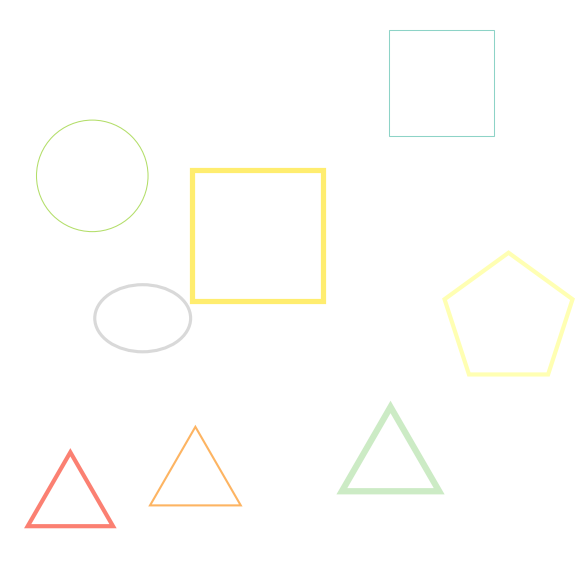[{"shape": "square", "thickness": 0.5, "radius": 0.46, "center": [0.765, 0.855]}, {"shape": "pentagon", "thickness": 2, "radius": 0.58, "center": [0.881, 0.445]}, {"shape": "triangle", "thickness": 2, "radius": 0.43, "center": [0.122, 0.131]}, {"shape": "triangle", "thickness": 1, "radius": 0.45, "center": [0.338, 0.169]}, {"shape": "circle", "thickness": 0.5, "radius": 0.48, "center": [0.16, 0.695]}, {"shape": "oval", "thickness": 1.5, "radius": 0.41, "center": [0.247, 0.448]}, {"shape": "triangle", "thickness": 3, "radius": 0.49, "center": [0.676, 0.197]}, {"shape": "square", "thickness": 2.5, "radius": 0.57, "center": [0.446, 0.591]}]